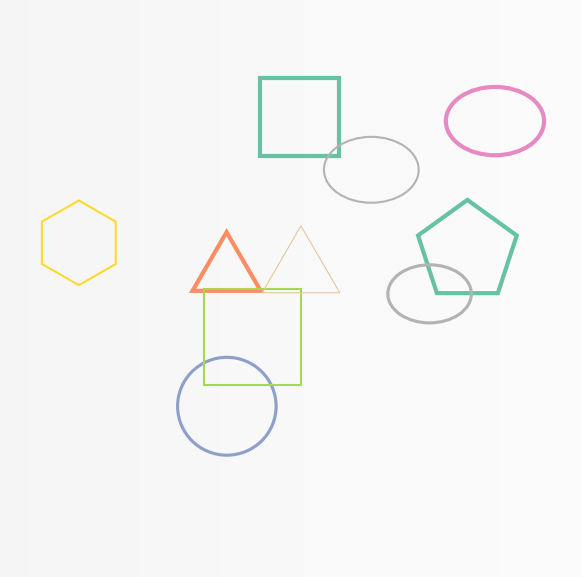[{"shape": "pentagon", "thickness": 2, "radius": 0.45, "center": [0.804, 0.564]}, {"shape": "square", "thickness": 2, "radius": 0.34, "center": [0.515, 0.797]}, {"shape": "triangle", "thickness": 2, "radius": 0.34, "center": [0.39, 0.529]}, {"shape": "circle", "thickness": 1.5, "radius": 0.42, "center": [0.39, 0.296]}, {"shape": "oval", "thickness": 2, "radius": 0.42, "center": [0.852, 0.789]}, {"shape": "square", "thickness": 1, "radius": 0.42, "center": [0.435, 0.415]}, {"shape": "hexagon", "thickness": 1, "radius": 0.37, "center": [0.136, 0.579]}, {"shape": "triangle", "thickness": 0.5, "radius": 0.39, "center": [0.518, 0.531]}, {"shape": "oval", "thickness": 1, "radius": 0.41, "center": [0.639, 0.705]}, {"shape": "oval", "thickness": 1.5, "radius": 0.36, "center": [0.739, 0.49]}]